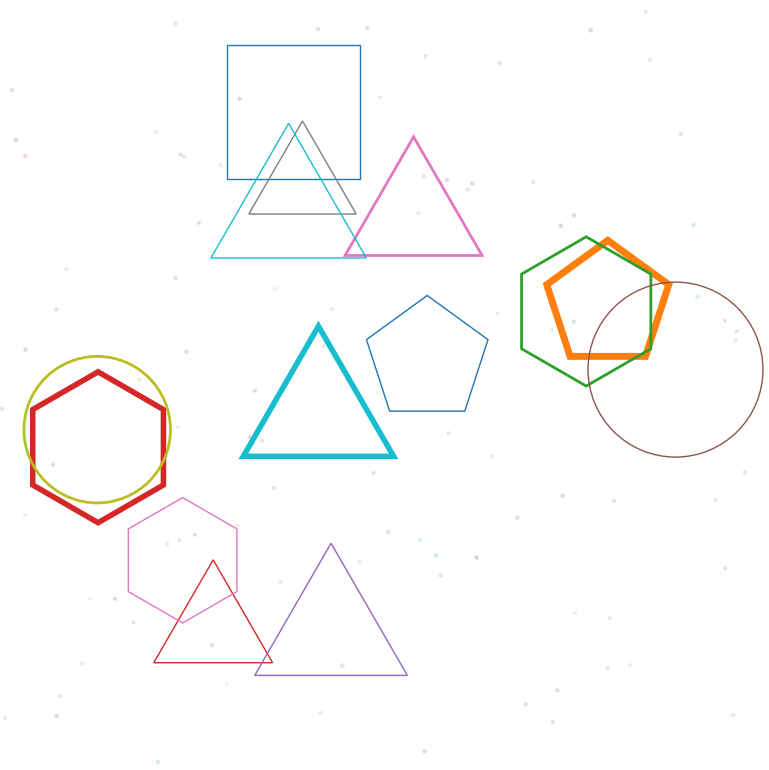[{"shape": "square", "thickness": 0.5, "radius": 0.43, "center": [0.381, 0.854]}, {"shape": "pentagon", "thickness": 0.5, "radius": 0.41, "center": [0.555, 0.533]}, {"shape": "pentagon", "thickness": 2.5, "radius": 0.42, "center": [0.789, 0.605]}, {"shape": "hexagon", "thickness": 1, "radius": 0.48, "center": [0.761, 0.596]}, {"shape": "hexagon", "thickness": 2, "radius": 0.49, "center": [0.127, 0.419]}, {"shape": "triangle", "thickness": 0.5, "radius": 0.45, "center": [0.277, 0.184]}, {"shape": "triangle", "thickness": 0.5, "radius": 0.57, "center": [0.43, 0.18]}, {"shape": "circle", "thickness": 0.5, "radius": 0.57, "center": [0.877, 0.52]}, {"shape": "triangle", "thickness": 1, "radius": 0.51, "center": [0.537, 0.72]}, {"shape": "hexagon", "thickness": 0.5, "radius": 0.41, "center": [0.237, 0.272]}, {"shape": "triangle", "thickness": 0.5, "radius": 0.4, "center": [0.393, 0.762]}, {"shape": "circle", "thickness": 1, "radius": 0.48, "center": [0.126, 0.442]}, {"shape": "triangle", "thickness": 0.5, "radius": 0.58, "center": [0.375, 0.723]}, {"shape": "triangle", "thickness": 2, "radius": 0.56, "center": [0.414, 0.464]}]